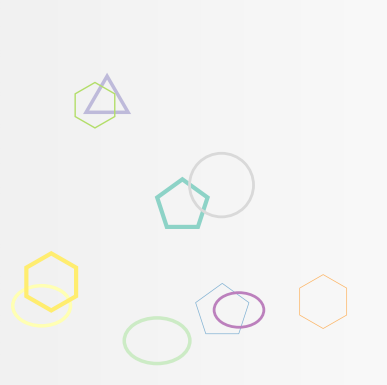[{"shape": "pentagon", "thickness": 3, "radius": 0.34, "center": [0.471, 0.466]}, {"shape": "oval", "thickness": 2.5, "radius": 0.37, "center": [0.107, 0.206]}, {"shape": "triangle", "thickness": 2.5, "radius": 0.31, "center": [0.276, 0.74]}, {"shape": "pentagon", "thickness": 0.5, "radius": 0.36, "center": [0.574, 0.192]}, {"shape": "hexagon", "thickness": 0.5, "radius": 0.35, "center": [0.834, 0.217]}, {"shape": "hexagon", "thickness": 1, "radius": 0.3, "center": [0.245, 0.727]}, {"shape": "circle", "thickness": 2, "radius": 0.41, "center": [0.572, 0.519]}, {"shape": "oval", "thickness": 2, "radius": 0.32, "center": [0.617, 0.195]}, {"shape": "oval", "thickness": 2.5, "radius": 0.42, "center": [0.405, 0.115]}, {"shape": "hexagon", "thickness": 3, "radius": 0.37, "center": [0.132, 0.268]}]